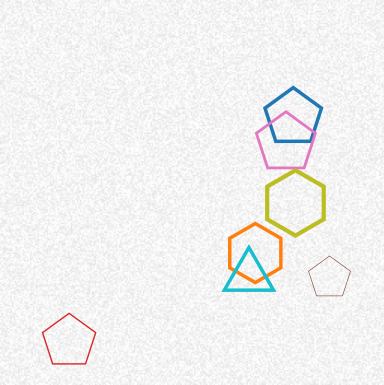[{"shape": "pentagon", "thickness": 2.5, "radius": 0.39, "center": [0.762, 0.695]}, {"shape": "hexagon", "thickness": 2.5, "radius": 0.38, "center": [0.663, 0.343]}, {"shape": "pentagon", "thickness": 1, "radius": 0.36, "center": [0.18, 0.114]}, {"shape": "pentagon", "thickness": 0.5, "radius": 0.29, "center": [0.856, 0.278]}, {"shape": "pentagon", "thickness": 2, "radius": 0.4, "center": [0.743, 0.629]}, {"shape": "hexagon", "thickness": 3, "radius": 0.42, "center": [0.767, 0.473]}, {"shape": "triangle", "thickness": 2.5, "radius": 0.37, "center": [0.647, 0.283]}]